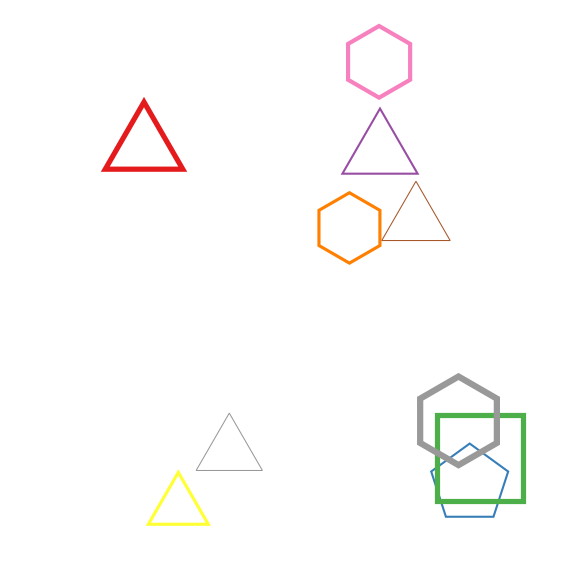[{"shape": "triangle", "thickness": 2.5, "radius": 0.39, "center": [0.249, 0.745]}, {"shape": "pentagon", "thickness": 1, "radius": 0.35, "center": [0.813, 0.161]}, {"shape": "square", "thickness": 2.5, "radius": 0.37, "center": [0.831, 0.205]}, {"shape": "triangle", "thickness": 1, "radius": 0.38, "center": [0.658, 0.736]}, {"shape": "hexagon", "thickness": 1.5, "radius": 0.3, "center": [0.605, 0.604]}, {"shape": "triangle", "thickness": 1.5, "radius": 0.3, "center": [0.309, 0.121]}, {"shape": "triangle", "thickness": 0.5, "radius": 0.34, "center": [0.72, 0.617]}, {"shape": "hexagon", "thickness": 2, "radius": 0.31, "center": [0.656, 0.892]}, {"shape": "triangle", "thickness": 0.5, "radius": 0.33, "center": [0.397, 0.218]}, {"shape": "hexagon", "thickness": 3, "radius": 0.38, "center": [0.794, 0.27]}]